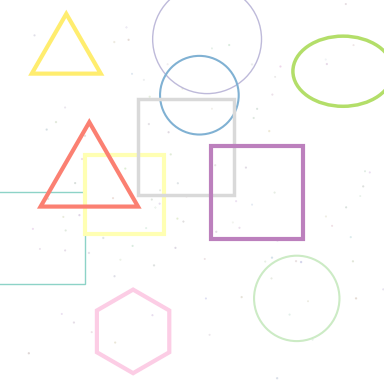[{"shape": "square", "thickness": 1, "radius": 0.59, "center": [0.102, 0.382]}, {"shape": "square", "thickness": 3, "radius": 0.51, "center": [0.323, 0.495]}, {"shape": "circle", "thickness": 1, "radius": 0.71, "center": [0.538, 0.898]}, {"shape": "triangle", "thickness": 3, "radius": 0.73, "center": [0.232, 0.537]}, {"shape": "circle", "thickness": 1.5, "radius": 0.51, "center": [0.518, 0.753]}, {"shape": "oval", "thickness": 2.5, "radius": 0.65, "center": [0.891, 0.815]}, {"shape": "hexagon", "thickness": 3, "radius": 0.54, "center": [0.346, 0.139]}, {"shape": "square", "thickness": 2.5, "radius": 0.62, "center": [0.483, 0.618]}, {"shape": "square", "thickness": 3, "radius": 0.6, "center": [0.668, 0.5]}, {"shape": "circle", "thickness": 1.5, "radius": 0.55, "center": [0.771, 0.225]}, {"shape": "triangle", "thickness": 3, "radius": 0.52, "center": [0.172, 0.86]}]